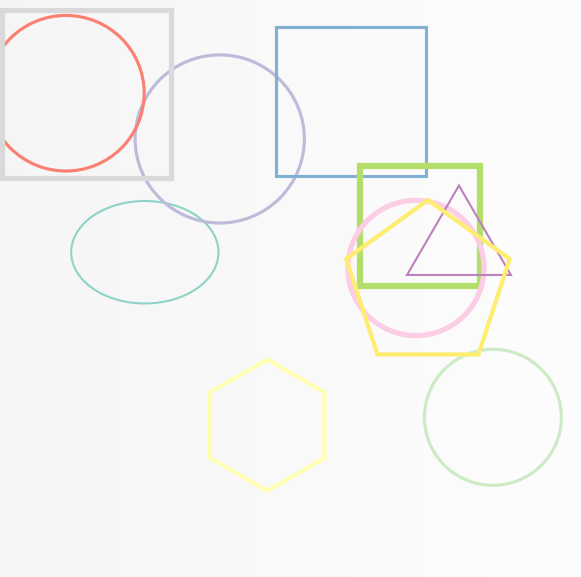[{"shape": "oval", "thickness": 1, "radius": 0.63, "center": [0.249, 0.562]}, {"shape": "hexagon", "thickness": 2, "radius": 0.57, "center": [0.46, 0.263]}, {"shape": "circle", "thickness": 1.5, "radius": 0.73, "center": [0.378, 0.759]}, {"shape": "circle", "thickness": 1.5, "radius": 0.67, "center": [0.113, 0.838]}, {"shape": "square", "thickness": 1.5, "radius": 0.64, "center": [0.604, 0.824]}, {"shape": "square", "thickness": 3, "radius": 0.52, "center": [0.723, 0.607]}, {"shape": "circle", "thickness": 2.5, "radius": 0.59, "center": [0.716, 0.535]}, {"shape": "square", "thickness": 2.5, "radius": 0.73, "center": [0.149, 0.837]}, {"shape": "triangle", "thickness": 1, "radius": 0.52, "center": [0.79, 0.575]}, {"shape": "circle", "thickness": 1.5, "radius": 0.59, "center": [0.848, 0.277]}, {"shape": "pentagon", "thickness": 2, "radius": 0.74, "center": [0.736, 0.505]}]